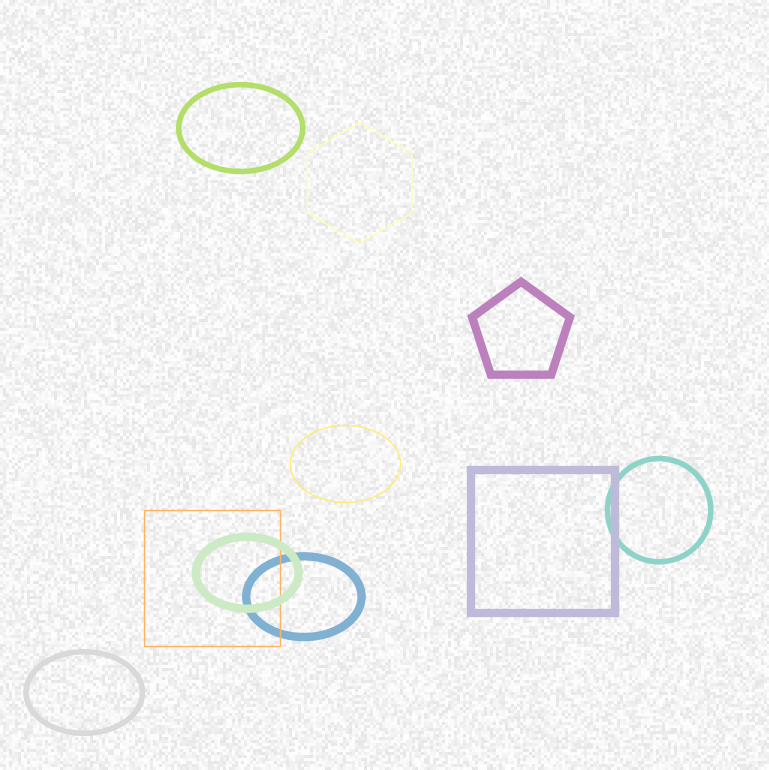[{"shape": "circle", "thickness": 2, "radius": 0.34, "center": [0.856, 0.337]}, {"shape": "hexagon", "thickness": 0.5, "radius": 0.39, "center": [0.467, 0.762]}, {"shape": "square", "thickness": 3, "radius": 0.46, "center": [0.705, 0.297]}, {"shape": "oval", "thickness": 3, "radius": 0.37, "center": [0.395, 0.225]}, {"shape": "square", "thickness": 0.5, "radius": 0.44, "center": [0.276, 0.249]}, {"shape": "oval", "thickness": 2, "radius": 0.4, "center": [0.313, 0.834]}, {"shape": "oval", "thickness": 2, "radius": 0.38, "center": [0.109, 0.101]}, {"shape": "pentagon", "thickness": 3, "radius": 0.33, "center": [0.677, 0.567]}, {"shape": "oval", "thickness": 3, "radius": 0.33, "center": [0.321, 0.256]}, {"shape": "oval", "thickness": 0.5, "radius": 0.36, "center": [0.449, 0.397]}]